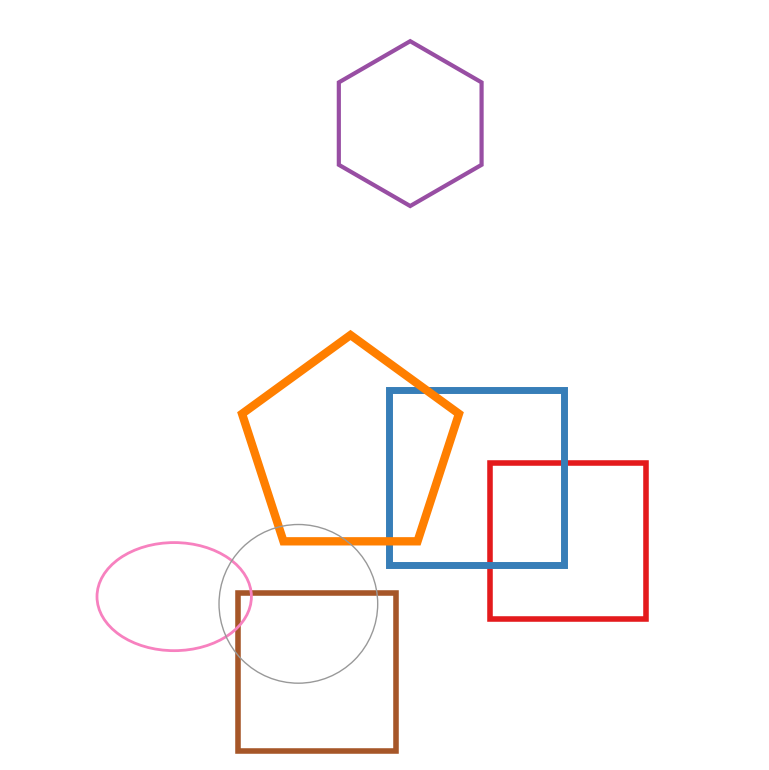[{"shape": "square", "thickness": 2, "radius": 0.51, "center": [0.738, 0.297]}, {"shape": "square", "thickness": 2.5, "radius": 0.57, "center": [0.619, 0.38]}, {"shape": "hexagon", "thickness": 1.5, "radius": 0.54, "center": [0.533, 0.839]}, {"shape": "pentagon", "thickness": 3, "radius": 0.74, "center": [0.455, 0.417]}, {"shape": "square", "thickness": 2, "radius": 0.51, "center": [0.412, 0.128]}, {"shape": "oval", "thickness": 1, "radius": 0.5, "center": [0.226, 0.225]}, {"shape": "circle", "thickness": 0.5, "radius": 0.52, "center": [0.387, 0.216]}]